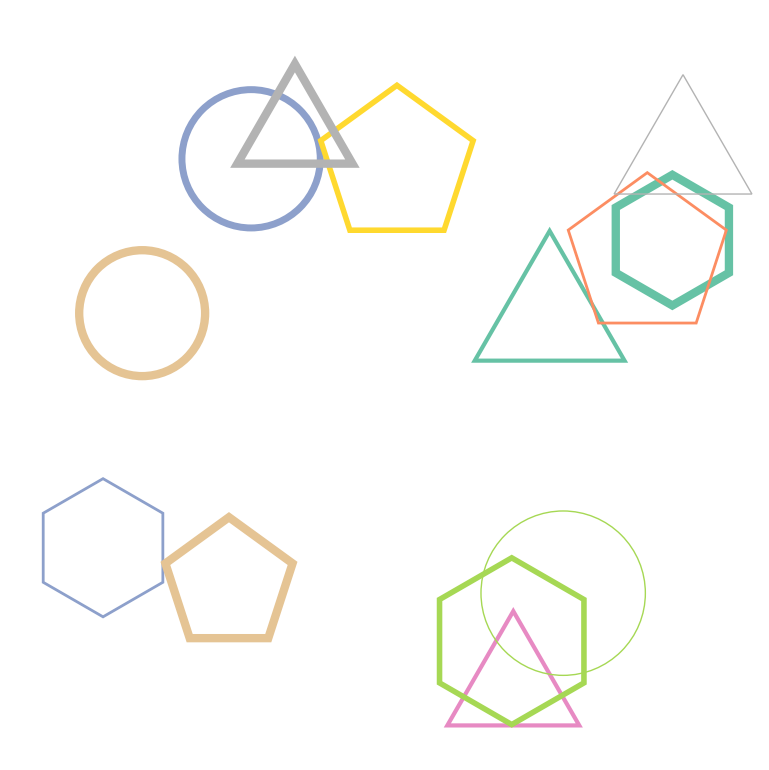[{"shape": "triangle", "thickness": 1.5, "radius": 0.56, "center": [0.714, 0.588]}, {"shape": "hexagon", "thickness": 3, "radius": 0.42, "center": [0.873, 0.688]}, {"shape": "pentagon", "thickness": 1, "radius": 0.54, "center": [0.841, 0.668]}, {"shape": "circle", "thickness": 2.5, "radius": 0.45, "center": [0.326, 0.794]}, {"shape": "hexagon", "thickness": 1, "radius": 0.45, "center": [0.134, 0.289]}, {"shape": "triangle", "thickness": 1.5, "radius": 0.49, "center": [0.667, 0.107]}, {"shape": "circle", "thickness": 0.5, "radius": 0.53, "center": [0.731, 0.23]}, {"shape": "hexagon", "thickness": 2, "radius": 0.54, "center": [0.665, 0.167]}, {"shape": "pentagon", "thickness": 2, "radius": 0.52, "center": [0.516, 0.785]}, {"shape": "pentagon", "thickness": 3, "radius": 0.43, "center": [0.297, 0.241]}, {"shape": "circle", "thickness": 3, "radius": 0.41, "center": [0.185, 0.593]}, {"shape": "triangle", "thickness": 0.5, "radius": 0.52, "center": [0.887, 0.8]}, {"shape": "triangle", "thickness": 3, "radius": 0.43, "center": [0.383, 0.831]}]